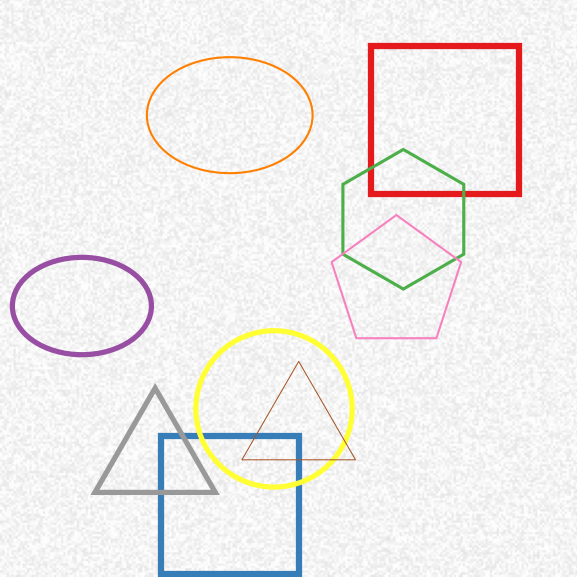[{"shape": "square", "thickness": 3, "radius": 0.64, "center": [0.77, 0.792]}, {"shape": "square", "thickness": 3, "radius": 0.6, "center": [0.398, 0.125]}, {"shape": "hexagon", "thickness": 1.5, "radius": 0.6, "center": [0.698, 0.619]}, {"shape": "oval", "thickness": 2.5, "radius": 0.6, "center": [0.142, 0.469]}, {"shape": "oval", "thickness": 1, "radius": 0.72, "center": [0.398, 0.8]}, {"shape": "circle", "thickness": 2.5, "radius": 0.68, "center": [0.474, 0.291]}, {"shape": "triangle", "thickness": 0.5, "radius": 0.57, "center": [0.517, 0.26]}, {"shape": "pentagon", "thickness": 1, "radius": 0.59, "center": [0.686, 0.509]}, {"shape": "triangle", "thickness": 2.5, "radius": 0.6, "center": [0.269, 0.207]}]